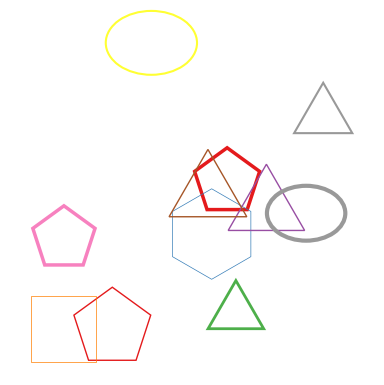[{"shape": "pentagon", "thickness": 1, "radius": 0.52, "center": [0.292, 0.149]}, {"shape": "pentagon", "thickness": 2.5, "radius": 0.44, "center": [0.59, 0.527]}, {"shape": "hexagon", "thickness": 0.5, "radius": 0.59, "center": [0.55, 0.392]}, {"shape": "triangle", "thickness": 2, "radius": 0.42, "center": [0.613, 0.188]}, {"shape": "triangle", "thickness": 1, "radius": 0.57, "center": [0.692, 0.459]}, {"shape": "square", "thickness": 0.5, "radius": 0.42, "center": [0.165, 0.145]}, {"shape": "oval", "thickness": 1.5, "radius": 0.59, "center": [0.393, 0.889]}, {"shape": "triangle", "thickness": 1, "radius": 0.58, "center": [0.54, 0.495]}, {"shape": "pentagon", "thickness": 2.5, "radius": 0.42, "center": [0.166, 0.381]}, {"shape": "oval", "thickness": 3, "radius": 0.51, "center": [0.795, 0.446]}, {"shape": "triangle", "thickness": 1.5, "radius": 0.44, "center": [0.839, 0.698]}]